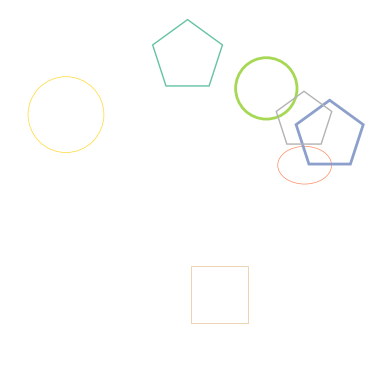[{"shape": "pentagon", "thickness": 1, "radius": 0.48, "center": [0.487, 0.854]}, {"shape": "oval", "thickness": 0.5, "radius": 0.35, "center": [0.791, 0.571]}, {"shape": "pentagon", "thickness": 2, "radius": 0.46, "center": [0.856, 0.648]}, {"shape": "circle", "thickness": 2, "radius": 0.4, "center": [0.692, 0.77]}, {"shape": "circle", "thickness": 0.5, "radius": 0.49, "center": [0.171, 0.702]}, {"shape": "square", "thickness": 0.5, "radius": 0.37, "center": [0.57, 0.235]}, {"shape": "pentagon", "thickness": 1, "radius": 0.38, "center": [0.79, 0.687]}]